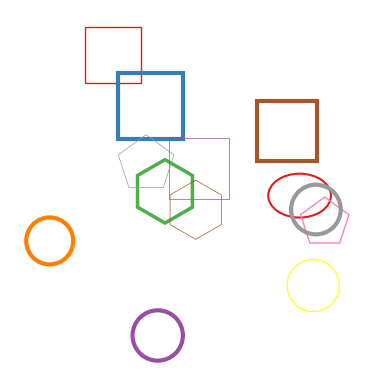[{"shape": "square", "thickness": 1, "radius": 0.36, "center": [0.294, 0.857]}, {"shape": "oval", "thickness": 1.5, "radius": 0.41, "center": [0.778, 0.492]}, {"shape": "square", "thickness": 3, "radius": 0.43, "center": [0.391, 0.724]}, {"shape": "hexagon", "thickness": 2.5, "radius": 0.41, "center": [0.429, 0.503]}, {"shape": "square", "thickness": 0.5, "radius": 0.39, "center": [0.516, 0.562]}, {"shape": "circle", "thickness": 3, "radius": 0.33, "center": [0.41, 0.129]}, {"shape": "circle", "thickness": 3, "radius": 0.31, "center": [0.129, 0.374]}, {"shape": "circle", "thickness": 1, "radius": 0.34, "center": [0.814, 0.258]}, {"shape": "square", "thickness": 3, "radius": 0.39, "center": [0.746, 0.66]}, {"shape": "hexagon", "thickness": 0.5, "radius": 0.38, "center": [0.508, 0.455]}, {"shape": "pentagon", "thickness": 1, "radius": 0.33, "center": [0.843, 0.422]}, {"shape": "pentagon", "thickness": 0.5, "radius": 0.38, "center": [0.38, 0.574]}, {"shape": "circle", "thickness": 3, "radius": 0.32, "center": [0.821, 0.456]}]